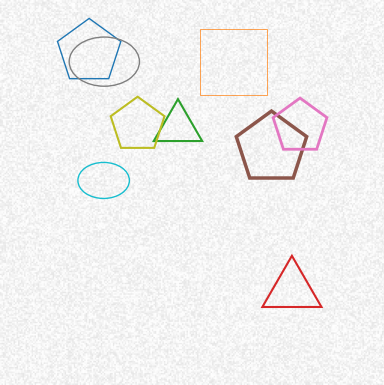[{"shape": "pentagon", "thickness": 1, "radius": 0.43, "center": [0.232, 0.866]}, {"shape": "square", "thickness": 0.5, "radius": 0.43, "center": [0.607, 0.839]}, {"shape": "triangle", "thickness": 1.5, "radius": 0.36, "center": [0.462, 0.67]}, {"shape": "triangle", "thickness": 1.5, "radius": 0.44, "center": [0.758, 0.247]}, {"shape": "pentagon", "thickness": 2.5, "radius": 0.48, "center": [0.705, 0.615]}, {"shape": "pentagon", "thickness": 2, "radius": 0.37, "center": [0.779, 0.672]}, {"shape": "oval", "thickness": 1, "radius": 0.46, "center": [0.271, 0.84]}, {"shape": "pentagon", "thickness": 1.5, "radius": 0.37, "center": [0.357, 0.675]}, {"shape": "oval", "thickness": 1, "radius": 0.33, "center": [0.269, 0.531]}]